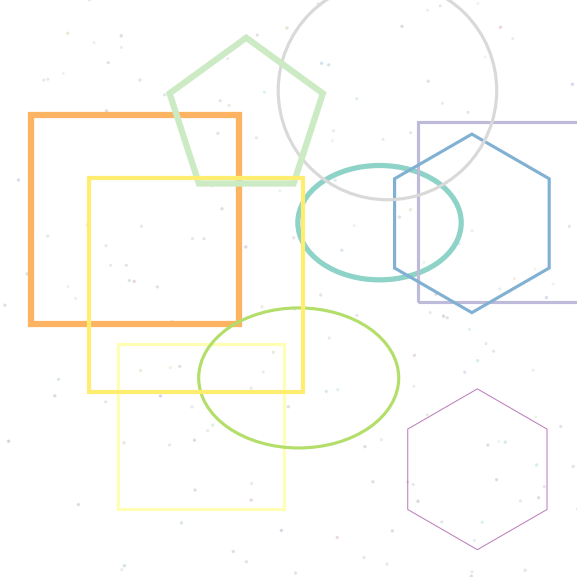[{"shape": "oval", "thickness": 2.5, "radius": 0.71, "center": [0.657, 0.614]}, {"shape": "square", "thickness": 1.5, "radius": 0.71, "center": [0.348, 0.26]}, {"shape": "square", "thickness": 1.5, "radius": 0.78, "center": [0.88, 0.632]}, {"shape": "hexagon", "thickness": 1.5, "radius": 0.77, "center": [0.817, 0.612]}, {"shape": "square", "thickness": 3, "radius": 0.9, "center": [0.234, 0.62]}, {"shape": "oval", "thickness": 1.5, "radius": 0.87, "center": [0.517, 0.345]}, {"shape": "circle", "thickness": 1.5, "radius": 0.95, "center": [0.671, 0.842]}, {"shape": "hexagon", "thickness": 0.5, "radius": 0.7, "center": [0.827, 0.187]}, {"shape": "pentagon", "thickness": 3, "radius": 0.7, "center": [0.426, 0.794]}, {"shape": "square", "thickness": 2, "radius": 0.93, "center": [0.339, 0.506]}]